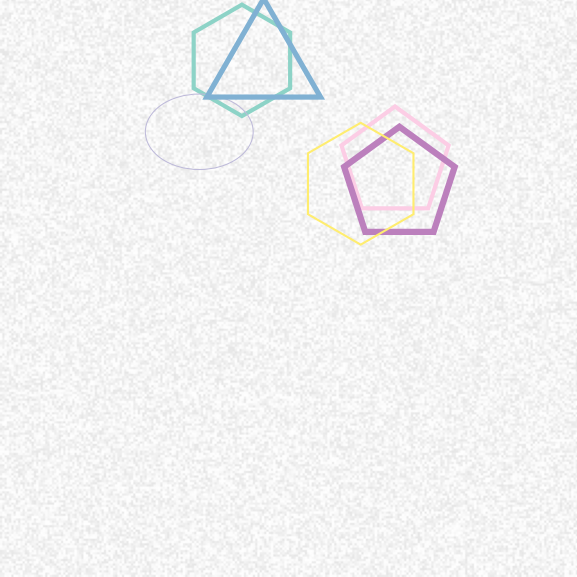[{"shape": "hexagon", "thickness": 2, "radius": 0.48, "center": [0.419, 0.895]}, {"shape": "oval", "thickness": 0.5, "radius": 0.47, "center": [0.345, 0.771]}, {"shape": "triangle", "thickness": 2.5, "radius": 0.57, "center": [0.457, 0.888]}, {"shape": "pentagon", "thickness": 2, "radius": 0.49, "center": [0.684, 0.717]}, {"shape": "pentagon", "thickness": 3, "radius": 0.5, "center": [0.692, 0.679]}, {"shape": "hexagon", "thickness": 1, "radius": 0.53, "center": [0.625, 0.681]}]